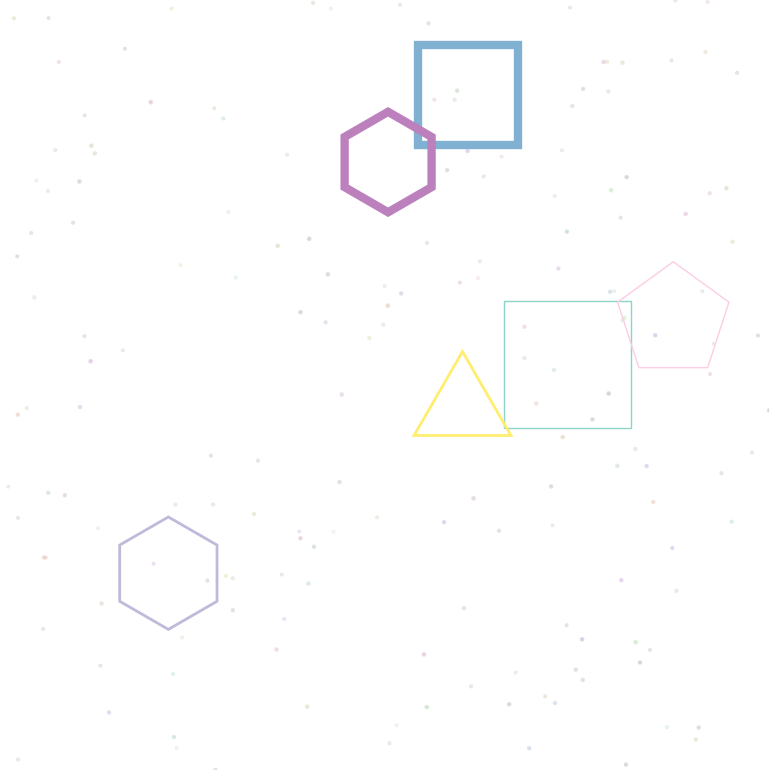[{"shape": "square", "thickness": 0.5, "radius": 0.41, "center": [0.737, 0.527]}, {"shape": "hexagon", "thickness": 1, "radius": 0.37, "center": [0.219, 0.256]}, {"shape": "square", "thickness": 3, "radius": 0.33, "center": [0.607, 0.876]}, {"shape": "pentagon", "thickness": 0.5, "radius": 0.38, "center": [0.874, 0.584]}, {"shape": "hexagon", "thickness": 3, "radius": 0.33, "center": [0.504, 0.79]}, {"shape": "triangle", "thickness": 1, "radius": 0.36, "center": [0.601, 0.471]}]